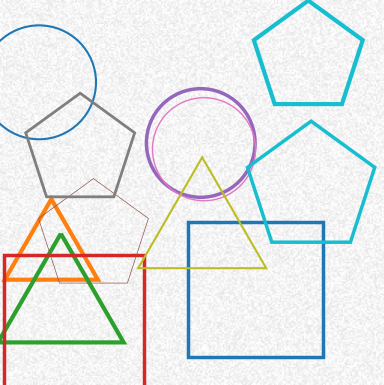[{"shape": "circle", "thickness": 1.5, "radius": 0.74, "center": [0.101, 0.786]}, {"shape": "square", "thickness": 2.5, "radius": 0.88, "center": [0.664, 0.247]}, {"shape": "triangle", "thickness": 3, "radius": 0.7, "center": [0.133, 0.343]}, {"shape": "triangle", "thickness": 3, "radius": 0.94, "center": [0.158, 0.205]}, {"shape": "square", "thickness": 2.5, "radius": 0.91, "center": [0.192, 0.156]}, {"shape": "circle", "thickness": 2.5, "radius": 0.71, "center": [0.521, 0.629]}, {"shape": "pentagon", "thickness": 0.5, "radius": 0.75, "center": [0.243, 0.386]}, {"shape": "circle", "thickness": 1, "radius": 0.67, "center": [0.53, 0.612]}, {"shape": "pentagon", "thickness": 2, "radius": 0.74, "center": [0.208, 0.609]}, {"shape": "triangle", "thickness": 1.5, "radius": 0.96, "center": [0.525, 0.399]}, {"shape": "pentagon", "thickness": 2.5, "radius": 0.87, "center": [0.808, 0.511]}, {"shape": "pentagon", "thickness": 3, "radius": 0.74, "center": [0.801, 0.85]}]